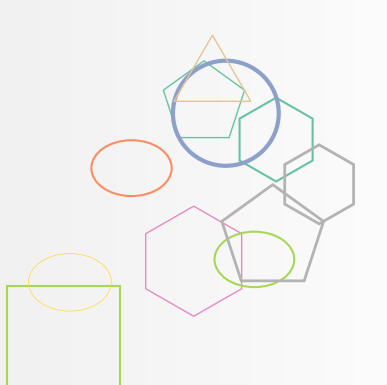[{"shape": "pentagon", "thickness": 1, "radius": 0.55, "center": [0.526, 0.732]}, {"shape": "hexagon", "thickness": 1.5, "radius": 0.54, "center": [0.712, 0.637]}, {"shape": "oval", "thickness": 1.5, "radius": 0.52, "center": [0.339, 0.563]}, {"shape": "circle", "thickness": 3, "radius": 0.68, "center": [0.583, 0.706]}, {"shape": "hexagon", "thickness": 1, "radius": 0.71, "center": [0.5, 0.322]}, {"shape": "oval", "thickness": 1.5, "radius": 0.51, "center": [0.656, 0.326]}, {"shape": "square", "thickness": 1.5, "radius": 0.73, "center": [0.164, 0.11]}, {"shape": "oval", "thickness": 0.5, "radius": 0.53, "center": [0.18, 0.267]}, {"shape": "triangle", "thickness": 1, "radius": 0.57, "center": [0.548, 0.794]}, {"shape": "hexagon", "thickness": 2, "radius": 0.51, "center": [0.824, 0.521]}, {"shape": "pentagon", "thickness": 2, "radius": 0.69, "center": [0.704, 0.382]}]